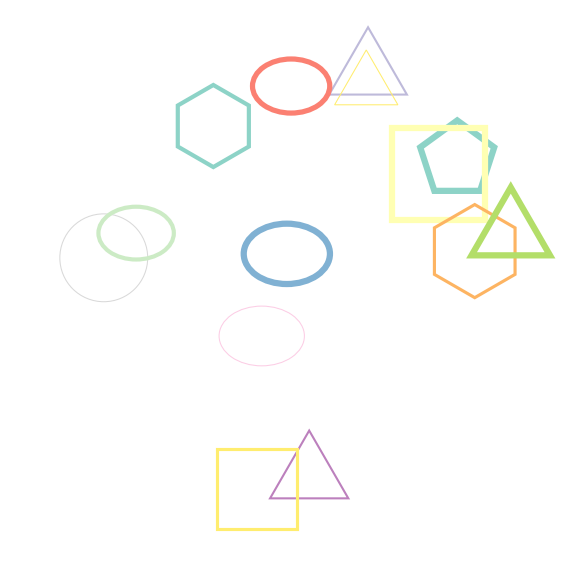[{"shape": "pentagon", "thickness": 3, "radius": 0.34, "center": [0.792, 0.723]}, {"shape": "hexagon", "thickness": 2, "radius": 0.36, "center": [0.369, 0.781]}, {"shape": "square", "thickness": 3, "radius": 0.4, "center": [0.76, 0.698]}, {"shape": "triangle", "thickness": 1, "radius": 0.39, "center": [0.637, 0.874]}, {"shape": "oval", "thickness": 2.5, "radius": 0.33, "center": [0.504, 0.85]}, {"shape": "oval", "thickness": 3, "radius": 0.37, "center": [0.497, 0.56]}, {"shape": "hexagon", "thickness": 1.5, "radius": 0.4, "center": [0.822, 0.564]}, {"shape": "triangle", "thickness": 3, "radius": 0.39, "center": [0.884, 0.596]}, {"shape": "oval", "thickness": 0.5, "radius": 0.37, "center": [0.453, 0.417]}, {"shape": "circle", "thickness": 0.5, "radius": 0.38, "center": [0.18, 0.553]}, {"shape": "triangle", "thickness": 1, "radius": 0.39, "center": [0.535, 0.175]}, {"shape": "oval", "thickness": 2, "radius": 0.33, "center": [0.236, 0.595]}, {"shape": "square", "thickness": 1.5, "radius": 0.35, "center": [0.444, 0.152]}, {"shape": "triangle", "thickness": 0.5, "radius": 0.32, "center": [0.634, 0.849]}]